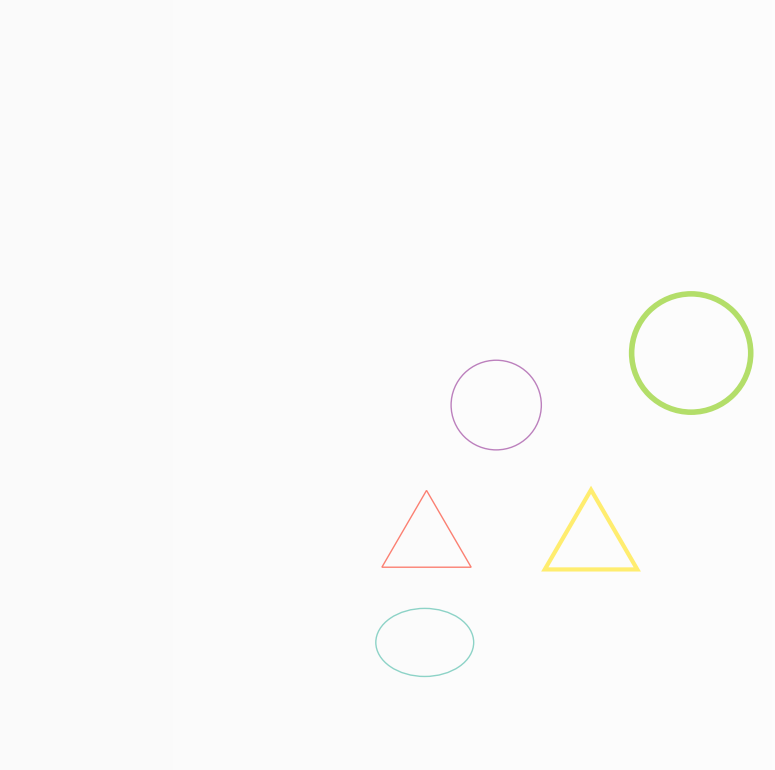[{"shape": "oval", "thickness": 0.5, "radius": 0.32, "center": [0.548, 0.166]}, {"shape": "triangle", "thickness": 0.5, "radius": 0.33, "center": [0.55, 0.297]}, {"shape": "circle", "thickness": 2, "radius": 0.38, "center": [0.892, 0.542]}, {"shape": "circle", "thickness": 0.5, "radius": 0.29, "center": [0.64, 0.474]}, {"shape": "triangle", "thickness": 1.5, "radius": 0.34, "center": [0.763, 0.295]}]